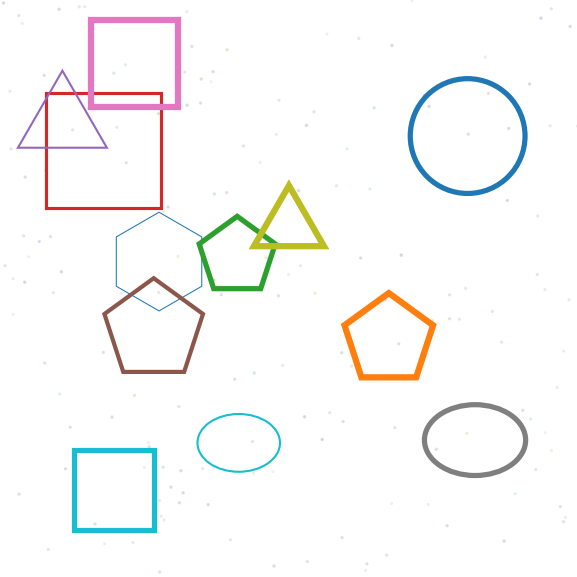[{"shape": "hexagon", "thickness": 0.5, "radius": 0.43, "center": [0.275, 0.546]}, {"shape": "circle", "thickness": 2.5, "radius": 0.5, "center": [0.81, 0.764]}, {"shape": "pentagon", "thickness": 3, "radius": 0.4, "center": [0.673, 0.411]}, {"shape": "pentagon", "thickness": 2.5, "radius": 0.35, "center": [0.411, 0.555]}, {"shape": "square", "thickness": 1.5, "radius": 0.5, "center": [0.18, 0.738]}, {"shape": "triangle", "thickness": 1, "radius": 0.44, "center": [0.108, 0.788]}, {"shape": "pentagon", "thickness": 2, "radius": 0.45, "center": [0.266, 0.428]}, {"shape": "square", "thickness": 3, "radius": 0.38, "center": [0.233, 0.89]}, {"shape": "oval", "thickness": 2.5, "radius": 0.44, "center": [0.823, 0.237]}, {"shape": "triangle", "thickness": 3, "radius": 0.35, "center": [0.5, 0.608]}, {"shape": "oval", "thickness": 1, "radius": 0.36, "center": [0.413, 0.232]}, {"shape": "square", "thickness": 2.5, "radius": 0.35, "center": [0.197, 0.151]}]